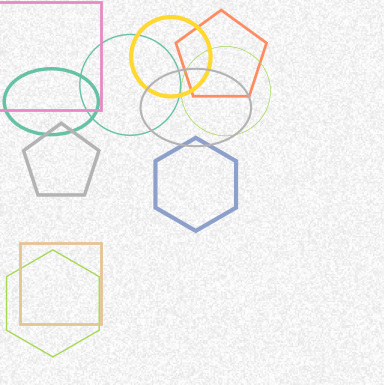[{"shape": "circle", "thickness": 1, "radius": 0.65, "center": [0.338, 0.78]}, {"shape": "oval", "thickness": 2.5, "radius": 0.61, "center": [0.133, 0.736]}, {"shape": "pentagon", "thickness": 2, "radius": 0.62, "center": [0.575, 0.85]}, {"shape": "hexagon", "thickness": 3, "radius": 0.6, "center": [0.508, 0.521]}, {"shape": "square", "thickness": 2, "radius": 0.7, "center": [0.121, 0.855]}, {"shape": "hexagon", "thickness": 1, "radius": 0.69, "center": [0.137, 0.212]}, {"shape": "circle", "thickness": 0.5, "radius": 0.58, "center": [0.586, 0.763]}, {"shape": "circle", "thickness": 3, "radius": 0.52, "center": [0.444, 0.853]}, {"shape": "square", "thickness": 2, "radius": 0.53, "center": [0.157, 0.263]}, {"shape": "pentagon", "thickness": 2.5, "radius": 0.51, "center": [0.159, 0.577]}, {"shape": "oval", "thickness": 1.5, "radius": 0.72, "center": [0.509, 0.721]}]